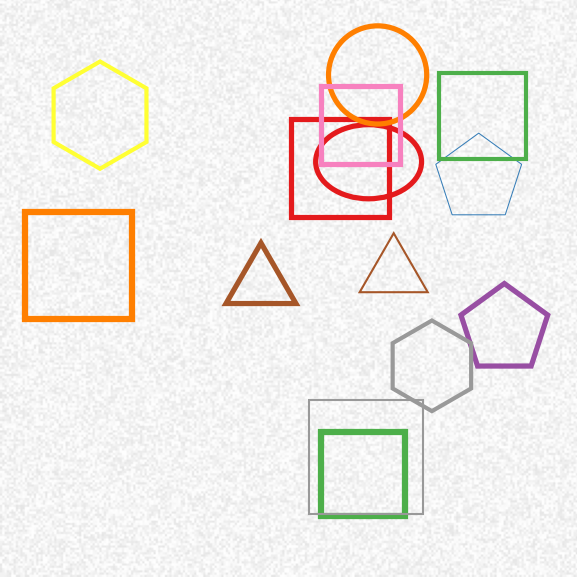[{"shape": "square", "thickness": 2.5, "radius": 0.42, "center": [0.589, 0.708]}, {"shape": "oval", "thickness": 2.5, "radius": 0.46, "center": [0.638, 0.719]}, {"shape": "pentagon", "thickness": 0.5, "radius": 0.39, "center": [0.829, 0.69]}, {"shape": "square", "thickness": 2, "radius": 0.37, "center": [0.836, 0.798]}, {"shape": "square", "thickness": 3, "radius": 0.36, "center": [0.629, 0.178]}, {"shape": "pentagon", "thickness": 2.5, "radius": 0.39, "center": [0.873, 0.429]}, {"shape": "circle", "thickness": 2.5, "radius": 0.43, "center": [0.654, 0.869]}, {"shape": "square", "thickness": 3, "radius": 0.46, "center": [0.136, 0.54]}, {"shape": "hexagon", "thickness": 2, "radius": 0.46, "center": [0.173, 0.8]}, {"shape": "triangle", "thickness": 2.5, "radius": 0.35, "center": [0.452, 0.508]}, {"shape": "triangle", "thickness": 1, "radius": 0.34, "center": [0.682, 0.527]}, {"shape": "square", "thickness": 2.5, "radius": 0.34, "center": [0.624, 0.783]}, {"shape": "hexagon", "thickness": 2, "radius": 0.39, "center": [0.748, 0.366]}, {"shape": "square", "thickness": 1, "radius": 0.49, "center": [0.634, 0.208]}]